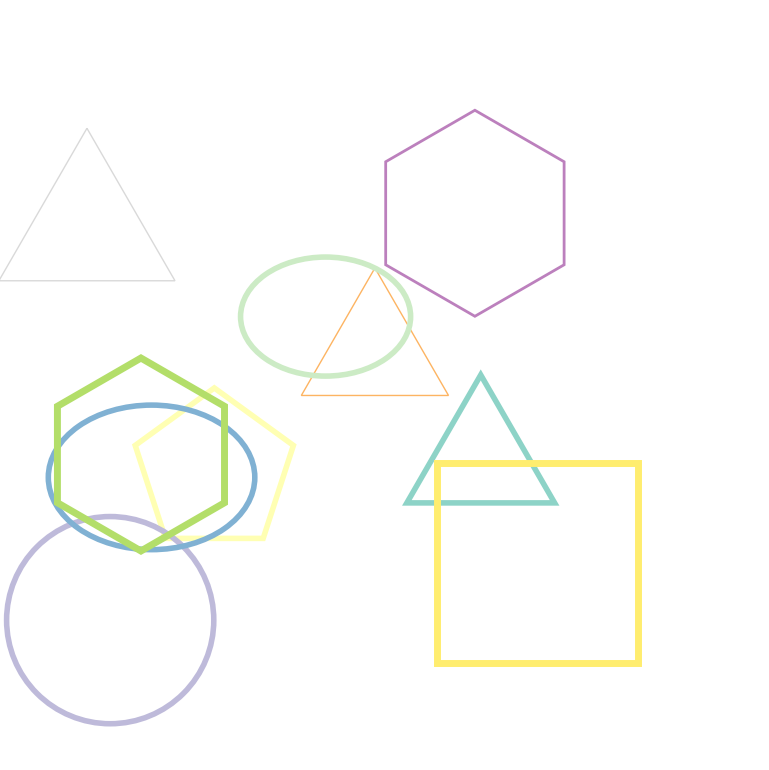[{"shape": "triangle", "thickness": 2, "radius": 0.55, "center": [0.624, 0.402]}, {"shape": "pentagon", "thickness": 2, "radius": 0.54, "center": [0.278, 0.388]}, {"shape": "circle", "thickness": 2, "radius": 0.67, "center": [0.143, 0.195]}, {"shape": "oval", "thickness": 2, "radius": 0.67, "center": [0.197, 0.38]}, {"shape": "triangle", "thickness": 0.5, "radius": 0.55, "center": [0.487, 0.542]}, {"shape": "hexagon", "thickness": 2.5, "radius": 0.63, "center": [0.183, 0.41]}, {"shape": "triangle", "thickness": 0.5, "radius": 0.66, "center": [0.113, 0.701]}, {"shape": "hexagon", "thickness": 1, "radius": 0.67, "center": [0.617, 0.723]}, {"shape": "oval", "thickness": 2, "radius": 0.55, "center": [0.423, 0.589]}, {"shape": "square", "thickness": 2.5, "radius": 0.65, "center": [0.698, 0.269]}]